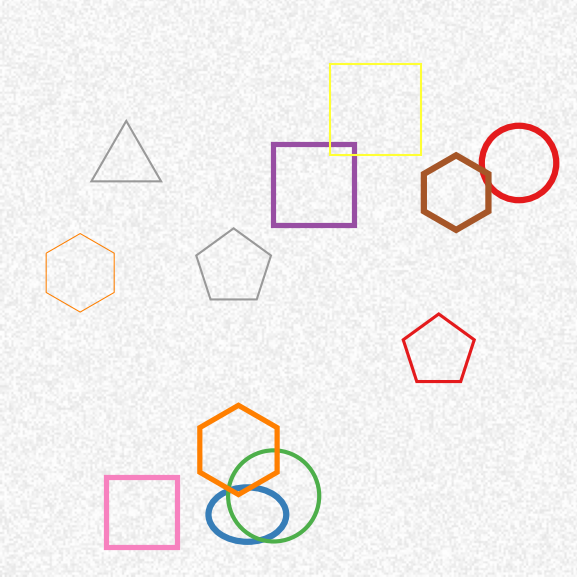[{"shape": "pentagon", "thickness": 1.5, "radius": 0.32, "center": [0.76, 0.391]}, {"shape": "circle", "thickness": 3, "radius": 0.32, "center": [0.899, 0.717]}, {"shape": "oval", "thickness": 3, "radius": 0.34, "center": [0.428, 0.108]}, {"shape": "circle", "thickness": 2, "radius": 0.39, "center": [0.474, 0.14]}, {"shape": "square", "thickness": 2.5, "radius": 0.35, "center": [0.543, 0.68]}, {"shape": "hexagon", "thickness": 2.5, "radius": 0.39, "center": [0.413, 0.22]}, {"shape": "hexagon", "thickness": 0.5, "radius": 0.34, "center": [0.139, 0.527]}, {"shape": "square", "thickness": 1, "radius": 0.4, "center": [0.65, 0.809]}, {"shape": "hexagon", "thickness": 3, "radius": 0.32, "center": [0.79, 0.666]}, {"shape": "square", "thickness": 2.5, "radius": 0.31, "center": [0.244, 0.113]}, {"shape": "pentagon", "thickness": 1, "radius": 0.34, "center": [0.405, 0.536]}, {"shape": "triangle", "thickness": 1, "radius": 0.35, "center": [0.219, 0.72]}]